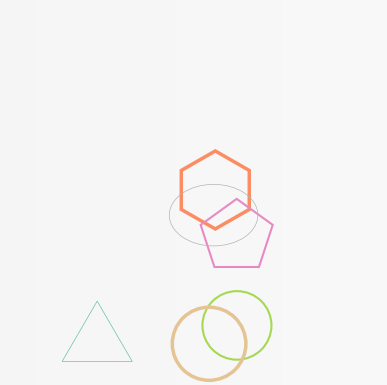[{"shape": "triangle", "thickness": 0.5, "radius": 0.52, "center": [0.251, 0.113]}, {"shape": "hexagon", "thickness": 2.5, "radius": 0.51, "center": [0.556, 0.507]}, {"shape": "pentagon", "thickness": 1.5, "radius": 0.49, "center": [0.611, 0.386]}, {"shape": "circle", "thickness": 1.5, "radius": 0.45, "center": [0.611, 0.155]}, {"shape": "circle", "thickness": 2.5, "radius": 0.47, "center": [0.54, 0.107]}, {"shape": "oval", "thickness": 0.5, "radius": 0.57, "center": [0.551, 0.441]}]